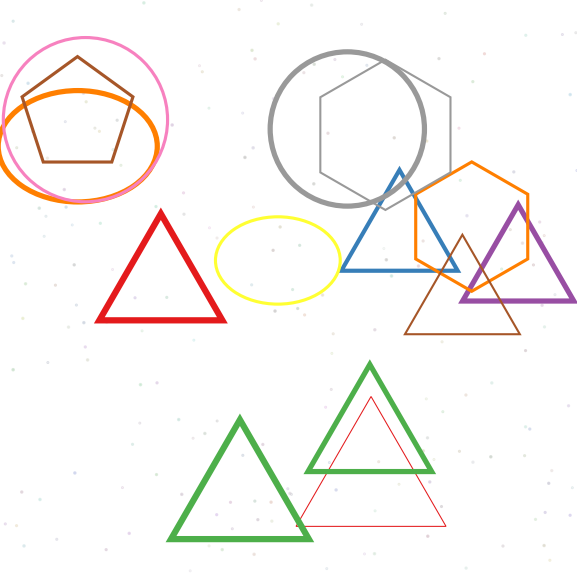[{"shape": "triangle", "thickness": 3, "radius": 0.62, "center": [0.279, 0.506]}, {"shape": "triangle", "thickness": 0.5, "radius": 0.75, "center": [0.642, 0.163]}, {"shape": "triangle", "thickness": 2, "radius": 0.58, "center": [0.692, 0.588]}, {"shape": "triangle", "thickness": 2.5, "radius": 0.62, "center": [0.64, 0.244]}, {"shape": "triangle", "thickness": 3, "radius": 0.69, "center": [0.415, 0.134]}, {"shape": "triangle", "thickness": 2.5, "radius": 0.56, "center": [0.897, 0.533]}, {"shape": "hexagon", "thickness": 1.5, "radius": 0.56, "center": [0.817, 0.607]}, {"shape": "oval", "thickness": 2.5, "radius": 0.69, "center": [0.135, 0.746]}, {"shape": "oval", "thickness": 1.5, "radius": 0.54, "center": [0.481, 0.548]}, {"shape": "triangle", "thickness": 1, "radius": 0.57, "center": [0.801, 0.478]}, {"shape": "pentagon", "thickness": 1.5, "radius": 0.5, "center": [0.134, 0.8]}, {"shape": "circle", "thickness": 1.5, "radius": 0.71, "center": [0.148, 0.792]}, {"shape": "circle", "thickness": 2.5, "radius": 0.67, "center": [0.601, 0.776]}, {"shape": "hexagon", "thickness": 1, "radius": 0.65, "center": [0.667, 0.766]}]